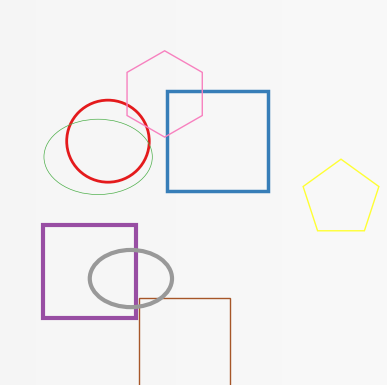[{"shape": "circle", "thickness": 2, "radius": 0.53, "center": [0.279, 0.633]}, {"shape": "square", "thickness": 2.5, "radius": 0.65, "center": [0.562, 0.633]}, {"shape": "oval", "thickness": 0.5, "radius": 0.7, "center": [0.253, 0.592]}, {"shape": "square", "thickness": 3, "radius": 0.6, "center": [0.232, 0.295]}, {"shape": "pentagon", "thickness": 1, "radius": 0.51, "center": [0.88, 0.484]}, {"shape": "square", "thickness": 1, "radius": 0.58, "center": [0.476, 0.108]}, {"shape": "hexagon", "thickness": 1, "radius": 0.56, "center": [0.425, 0.756]}, {"shape": "oval", "thickness": 3, "radius": 0.53, "center": [0.338, 0.276]}]